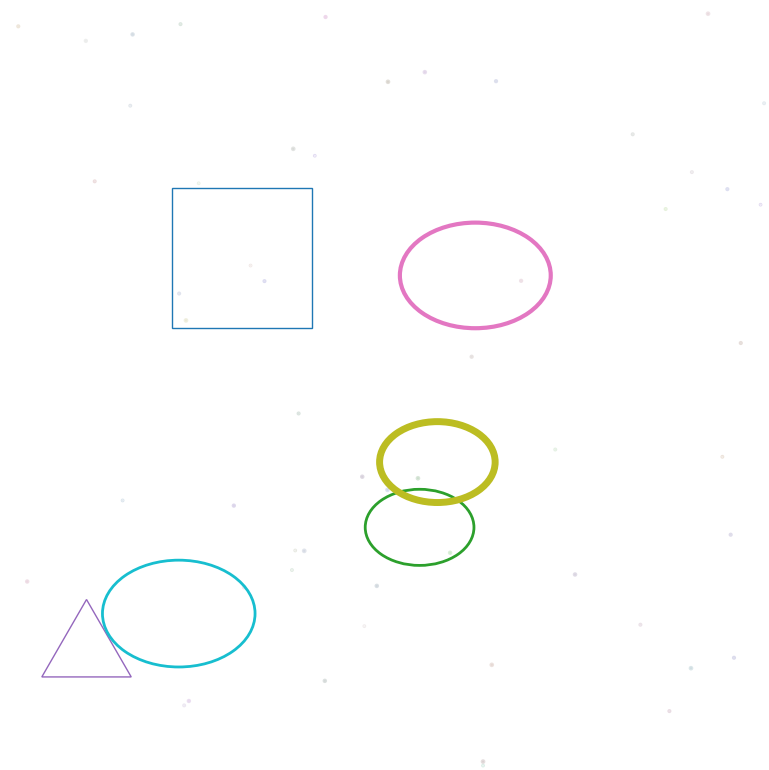[{"shape": "square", "thickness": 0.5, "radius": 0.45, "center": [0.315, 0.665]}, {"shape": "oval", "thickness": 1, "radius": 0.35, "center": [0.545, 0.315]}, {"shape": "triangle", "thickness": 0.5, "radius": 0.34, "center": [0.112, 0.154]}, {"shape": "oval", "thickness": 1.5, "radius": 0.49, "center": [0.617, 0.642]}, {"shape": "oval", "thickness": 2.5, "radius": 0.38, "center": [0.568, 0.4]}, {"shape": "oval", "thickness": 1, "radius": 0.5, "center": [0.232, 0.203]}]